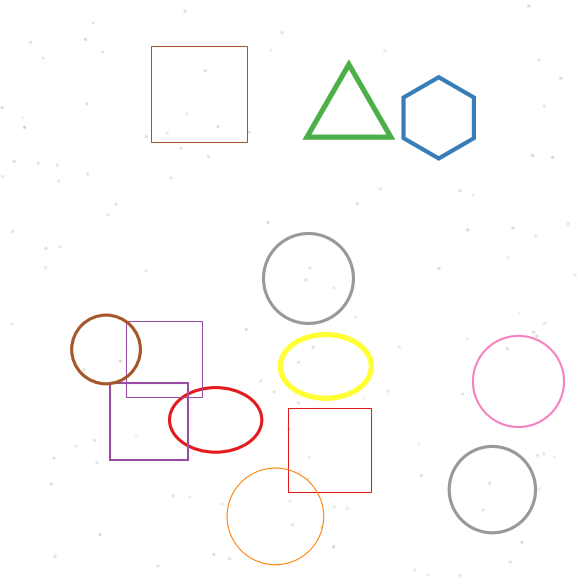[{"shape": "oval", "thickness": 1.5, "radius": 0.4, "center": [0.373, 0.272]}, {"shape": "square", "thickness": 0.5, "radius": 0.36, "center": [0.571, 0.221]}, {"shape": "hexagon", "thickness": 2, "radius": 0.35, "center": [0.76, 0.795]}, {"shape": "triangle", "thickness": 2.5, "radius": 0.42, "center": [0.604, 0.804]}, {"shape": "square", "thickness": 1, "radius": 0.34, "center": [0.258, 0.27]}, {"shape": "square", "thickness": 0.5, "radius": 0.33, "center": [0.284, 0.377]}, {"shape": "circle", "thickness": 0.5, "radius": 0.42, "center": [0.477, 0.105]}, {"shape": "oval", "thickness": 2.5, "radius": 0.39, "center": [0.564, 0.365]}, {"shape": "square", "thickness": 0.5, "radius": 0.42, "center": [0.344, 0.837]}, {"shape": "circle", "thickness": 1.5, "radius": 0.3, "center": [0.184, 0.394]}, {"shape": "circle", "thickness": 1, "radius": 0.39, "center": [0.898, 0.339]}, {"shape": "circle", "thickness": 1.5, "radius": 0.39, "center": [0.534, 0.517]}, {"shape": "circle", "thickness": 1.5, "radius": 0.37, "center": [0.853, 0.151]}]